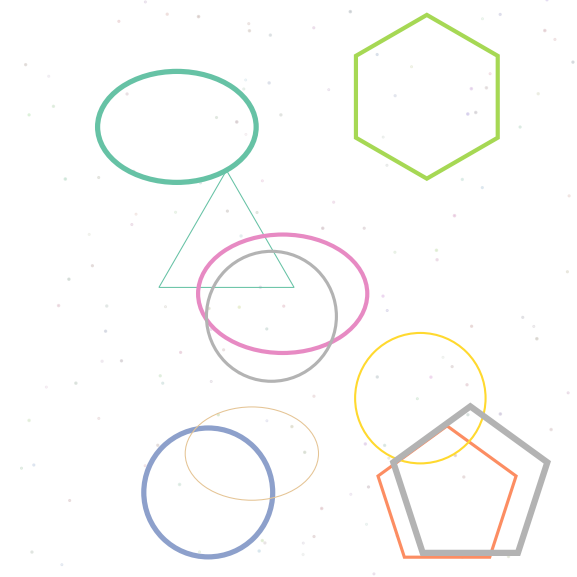[{"shape": "oval", "thickness": 2.5, "radius": 0.69, "center": [0.306, 0.779]}, {"shape": "triangle", "thickness": 0.5, "radius": 0.68, "center": [0.392, 0.569]}, {"shape": "pentagon", "thickness": 1.5, "radius": 0.63, "center": [0.774, 0.136]}, {"shape": "circle", "thickness": 2.5, "radius": 0.56, "center": [0.361, 0.146]}, {"shape": "oval", "thickness": 2, "radius": 0.73, "center": [0.49, 0.49]}, {"shape": "hexagon", "thickness": 2, "radius": 0.71, "center": [0.739, 0.832]}, {"shape": "circle", "thickness": 1, "radius": 0.56, "center": [0.728, 0.31]}, {"shape": "oval", "thickness": 0.5, "radius": 0.58, "center": [0.436, 0.214]}, {"shape": "circle", "thickness": 1.5, "radius": 0.56, "center": [0.47, 0.451]}, {"shape": "pentagon", "thickness": 3, "radius": 0.7, "center": [0.814, 0.155]}]